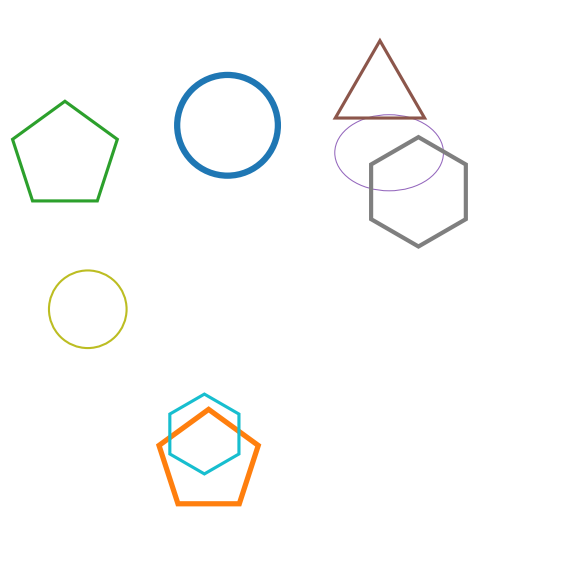[{"shape": "circle", "thickness": 3, "radius": 0.44, "center": [0.394, 0.782]}, {"shape": "pentagon", "thickness": 2.5, "radius": 0.45, "center": [0.361, 0.2]}, {"shape": "pentagon", "thickness": 1.5, "radius": 0.48, "center": [0.112, 0.728]}, {"shape": "oval", "thickness": 0.5, "radius": 0.47, "center": [0.674, 0.735]}, {"shape": "triangle", "thickness": 1.5, "radius": 0.45, "center": [0.658, 0.839]}, {"shape": "hexagon", "thickness": 2, "radius": 0.47, "center": [0.725, 0.667]}, {"shape": "circle", "thickness": 1, "radius": 0.34, "center": [0.152, 0.464]}, {"shape": "hexagon", "thickness": 1.5, "radius": 0.35, "center": [0.354, 0.248]}]